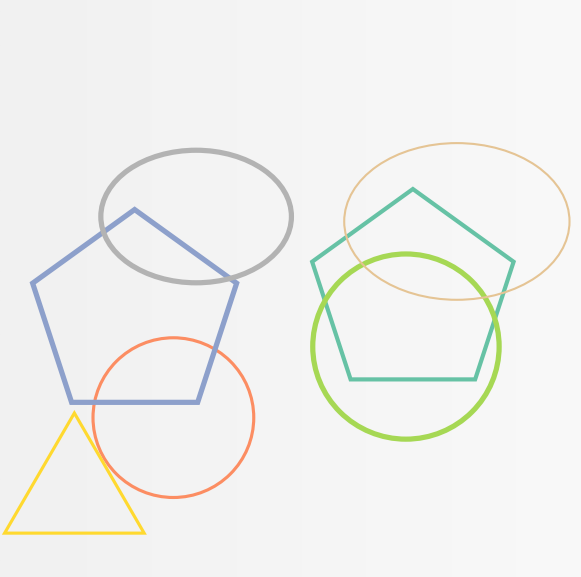[{"shape": "pentagon", "thickness": 2, "radius": 0.91, "center": [0.71, 0.49]}, {"shape": "circle", "thickness": 1.5, "radius": 0.69, "center": [0.298, 0.276]}, {"shape": "pentagon", "thickness": 2.5, "radius": 0.92, "center": [0.232, 0.452]}, {"shape": "circle", "thickness": 2.5, "radius": 0.8, "center": [0.698, 0.399]}, {"shape": "triangle", "thickness": 1.5, "radius": 0.69, "center": [0.128, 0.145]}, {"shape": "oval", "thickness": 1, "radius": 0.97, "center": [0.786, 0.616]}, {"shape": "oval", "thickness": 2.5, "radius": 0.82, "center": [0.337, 0.624]}]